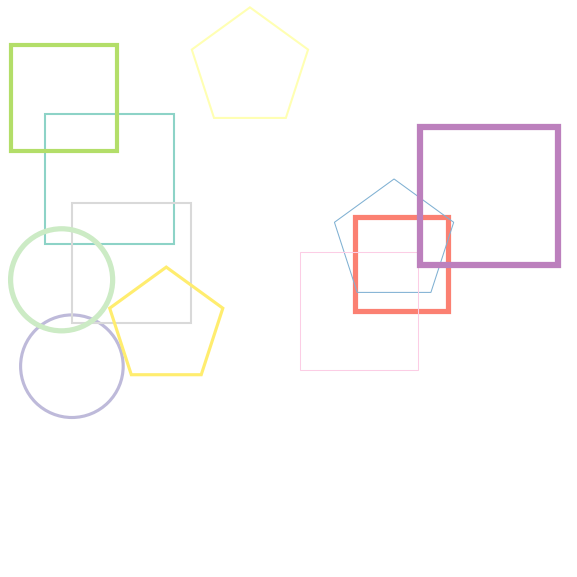[{"shape": "square", "thickness": 1, "radius": 0.56, "center": [0.189, 0.689]}, {"shape": "pentagon", "thickness": 1, "radius": 0.53, "center": [0.433, 0.881]}, {"shape": "circle", "thickness": 1.5, "radius": 0.44, "center": [0.124, 0.365]}, {"shape": "square", "thickness": 2.5, "radius": 0.4, "center": [0.695, 0.542]}, {"shape": "pentagon", "thickness": 0.5, "radius": 0.54, "center": [0.682, 0.581]}, {"shape": "square", "thickness": 2, "radius": 0.46, "center": [0.111, 0.829]}, {"shape": "square", "thickness": 0.5, "radius": 0.51, "center": [0.622, 0.461]}, {"shape": "square", "thickness": 1, "radius": 0.52, "center": [0.228, 0.544]}, {"shape": "square", "thickness": 3, "radius": 0.6, "center": [0.847, 0.66]}, {"shape": "circle", "thickness": 2.5, "radius": 0.44, "center": [0.107, 0.515]}, {"shape": "pentagon", "thickness": 1.5, "radius": 0.52, "center": [0.288, 0.434]}]